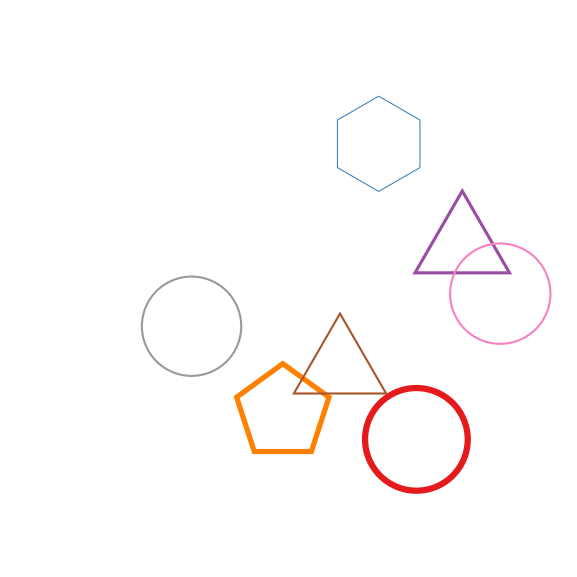[{"shape": "circle", "thickness": 3, "radius": 0.44, "center": [0.721, 0.238]}, {"shape": "hexagon", "thickness": 0.5, "radius": 0.41, "center": [0.656, 0.75]}, {"shape": "triangle", "thickness": 1.5, "radius": 0.47, "center": [0.8, 0.574]}, {"shape": "pentagon", "thickness": 2.5, "radius": 0.42, "center": [0.49, 0.285]}, {"shape": "triangle", "thickness": 1, "radius": 0.46, "center": [0.589, 0.364]}, {"shape": "circle", "thickness": 1, "radius": 0.43, "center": [0.866, 0.491]}, {"shape": "circle", "thickness": 1, "radius": 0.43, "center": [0.332, 0.434]}]